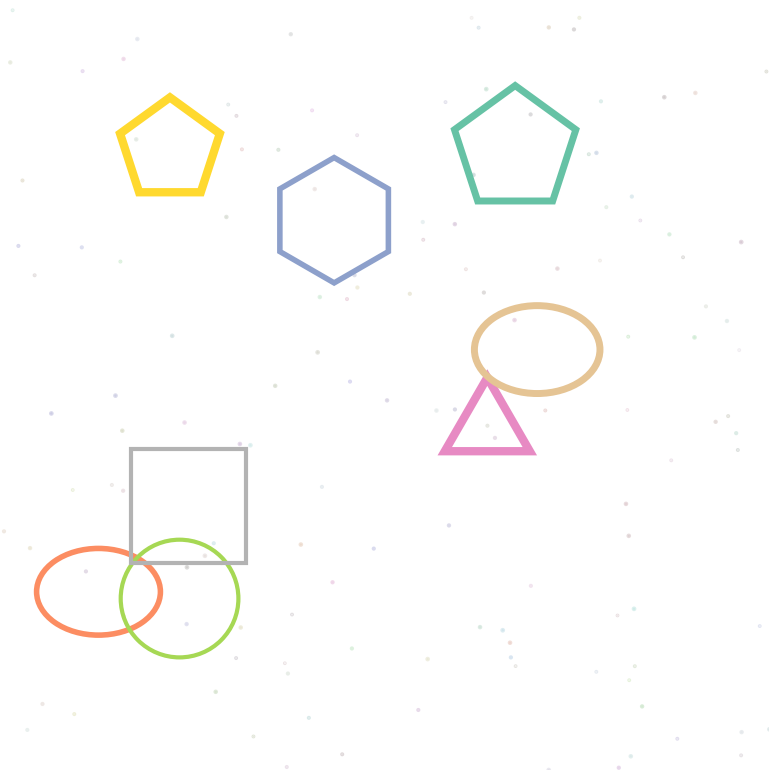[{"shape": "pentagon", "thickness": 2.5, "radius": 0.41, "center": [0.669, 0.806]}, {"shape": "oval", "thickness": 2, "radius": 0.4, "center": [0.128, 0.231]}, {"shape": "hexagon", "thickness": 2, "radius": 0.41, "center": [0.434, 0.714]}, {"shape": "triangle", "thickness": 3, "radius": 0.32, "center": [0.633, 0.446]}, {"shape": "circle", "thickness": 1.5, "radius": 0.38, "center": [0.233, 0.223]}, {"shape": "pentagon", "thickness": 3, "radius": 0.34, "center": [0.221, 0.805]}, {"shape": "oval", "thickness": 2.5, "radius": 0.41, "center": [0.698, 0.546]}, {"shape": "square", "thickness": 1.5, "radius": 0.37, "center": [0.245, 0.343]}]